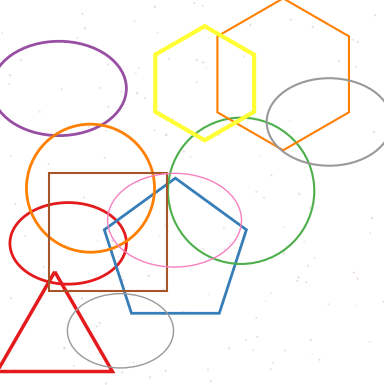[{"shape": "triangle", "thickness": 2.5, "radius": 0.86, "center": [0.142, 0.121]}, {"shape": "oval", "thickness": 2, "radius": 0.76, "center": [0.177, 0.368]}, {"shape": "pentagon", "thickness": 2, "radius": 0.97, "center": [0.455, 0.343]}, {"shape": "circle", "thickness": 1.5, "radius": 0.95, "center": [0.626, 0.504]}, {"shape": "oval", "thickness": 2, "radius": 0.88, "center": [0.153, 0.77]}, {"shape": "circle", "thickness": 2, "radius": 0.83, "center": [0.235, 0.511]}, {"shape": "hexagon", "thickness": 1.5, "radius": 0.99, "center": [0.736, 0.807]}, {"shape": "hexagon", "thickness": 3, "radius": 0.74, "center": [0.532, 0.784]}, {"shape": "square", "thickness": 1.5, "radius": 0.77, "center": [0.28, 0.398]}, {"shape": "oval", "thickness": 1, "radius": 0.87, "center": [0.453, 0.428]}, {"shape": "oval", "thickness": 1, "radius": 0.69, "center": [0.313, 0.141]}, {"shape": "oval", "thickness": 1.5, "radius": 0.81, "center": [0.855, 0.683]}]